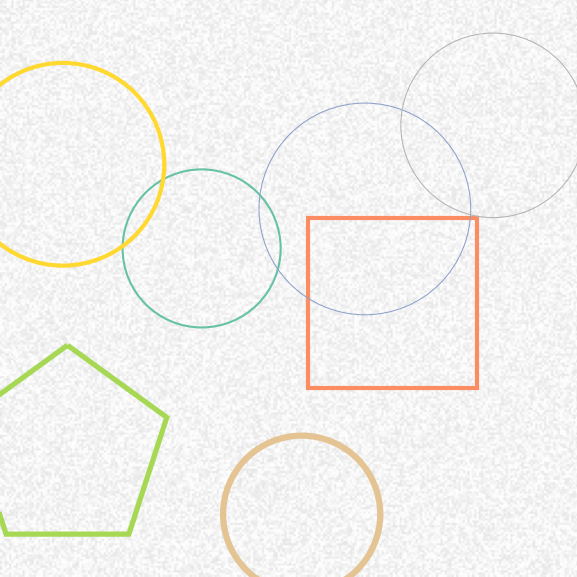[{"shape": "circle", "thickness": 1, "radius": 0.68, "center": [0.349, 0.569]}, {"shape": "square", "thickness": 2, "radius": 0.73, "center": [0.68, 0.474]}, {"shape": "circle", "thickness": 0.5, "radius": 0.92, "center": [0.632, 0.637]}, {"shape": "pentagon", "thickness": 2.5, "radius": 0.9, "center": [0.117, 0.221]}, {"shape": "circle", "thickness": 2, "radius": 0.88, "center": [0.109, 0.715]}, {"shape": "circle", "thickness": 3, "radius": 0.68, "center": [0.522, 0.109]}, {"shape": "circle", "thickness": 0.5, "radius": 0.8, "center": [0.854, 0.782]}]